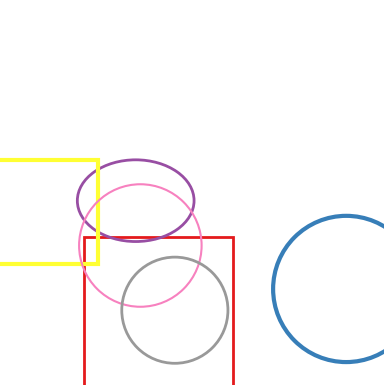[{"shape": "square", "thickness": 2, "radius": 0.97, "center": [0.412, 0.191]}, {"shape": "circle", "thickness": 3, "radius": 0.95, "center": [0.899, 0.249]}, {"shape": "oval", "thickness": 2, "radius": 0.76, "center": [0.352, 0.479]}, {"shape": "square", "thickness": 3, "radius": 0.67, "center": [0.121, 0.449]}, {"shape": "circle", "thickness": 1.5, "radius": 0.8, "center": [0.365, 0.362]}, {"shape": "circle", "thickness": 2, "radius": 0.69, "center": [0.454, 0.194]}]